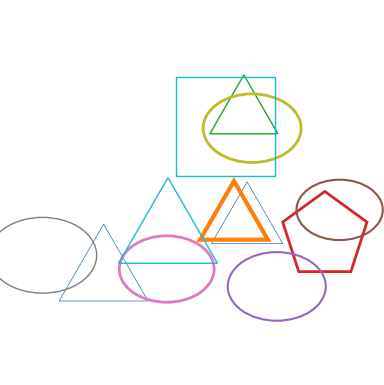[{"shape": "triangle", "thickness": 0.5, "radius": 0.67, "center": [0.269, 0.285]}, {"shape": "triangle", "thickness": 0.5, "radius": 0.53, "center": [0.642, 0.421]}, {"shape": "triangle", "thickness": 3, "radius": 0.51, "center": [0.608, 0.428]}, {"shape": "triangle", "thickness": 1, "radius": 0.51, "center": [0.633, 0.703]}, {"shape": "pentagon", "thickness": 2, "radius": 0.58, "center": [0.844, 0.388]}, {"shape": "oval", "thickness": 1.5, "radius": 0.64, "center": [0.719, 0.256]}, {"shape": "oval", "thickness": 1.5, "radius": 0.56, "center": [0.882, 0.455]}, {"shape": "oval", "thickness": 2, "radius": 0.62, "center": [0.433, 0.301]}, {"shape": "oval", "thickness": 1, "radius": 0.7, "center": [0.111, 0.337]}, {"shape": "oval", "thickness": 2, "radius": 0.64, "center": [0.655, 0.667]}, {"shape": "square", "thickness": 1, "radius": 0.65, "center": [0.586, 0.672]}, {"shape": "triangle", "thickness": 1, "radius": 0.74, "center": [0.436, 0.39]}]